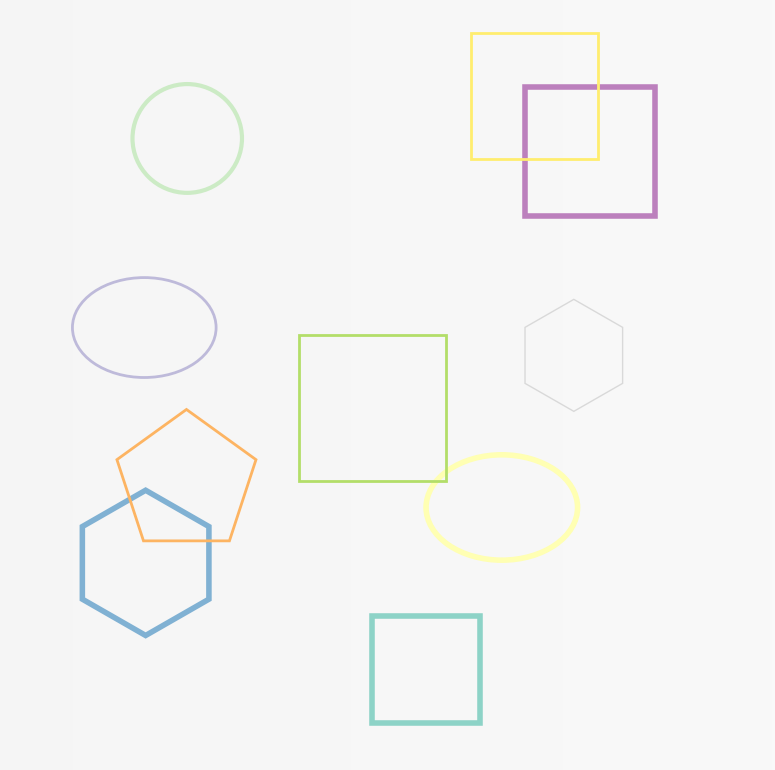[{"shape": "square", "thickness": 2, "radius": 0.35, "center": [0.55, 0.131]}, {"shape": "oval", "thickness": 2, "radius": 0.49, "center": [0.648, 0.341]}, {"shape": "oval", "thickness": 1, "radius": 0.46, "center": [0.186, 0.575]}, {"shape": "hexagon", "thickness": 2, "radius": 0.47, "center": [0.188, 0.269]}, {"shape": "pentagon", "thickness": 1, "radius": 0.47, "center": [0.241, 0.374]}, {"shape": "square", "thickness": 1, "radius": 0.47, "center": [0.481, 0.47]}, {"shape": "hexagon", "thickness": 0.5, "radius": 0.36, "center": [0.74, 0.538]}, {"shape": "square", "thickness": 2, "radius": 0.42, "center": [0.761, 0.803]}, {"shape": "circle", "thickness": 1.5, "radius": 0.35, "center": [0.242, 0.82]}, {"shape": "square", "thickness": 1, "radius": 0.41, "center": [0.69, 0.875]}]